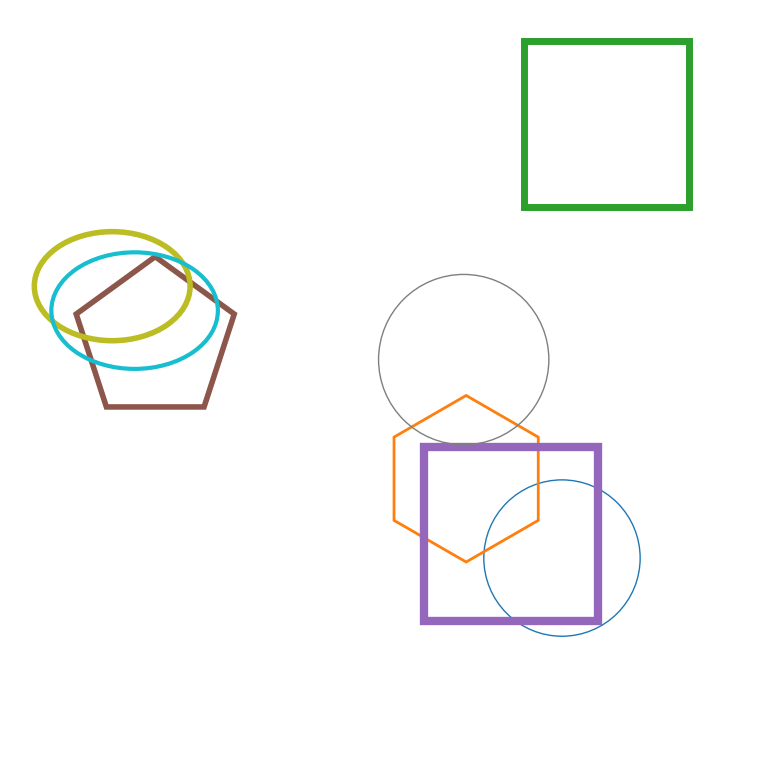[{"shape": "circle", "thickness": 0.5, "radius": 0.51, "center": [0.73, 0.275]}, {"shape": "hexagon", "thickness": 1, "radius": 0.54, "center": [0.605, 0.378]}, {"shape": "square", "thickness": 2.5, "radius": 0.54, "center": [0.788, 0.839]}, {"shape": "square", "thickness": 3, "radius": 0.57, "center": [0.663, 0.307]}, {"shape": "pentagon", "thickness": 2, "radius": 0.54, "center": [0.202, 0.559]}, {"shape": "circle", "thickness": 0.5, "radius": 0.55, "center": [0.602, 0.533]}, {"shape": "oval", "thickness": 2, "radius": 0.51, "center": [0.146, 0.628]}, {"shape": "oval", "thickness": 1.5, "radius": 0.54, "center": [0.175, 0.597]}]